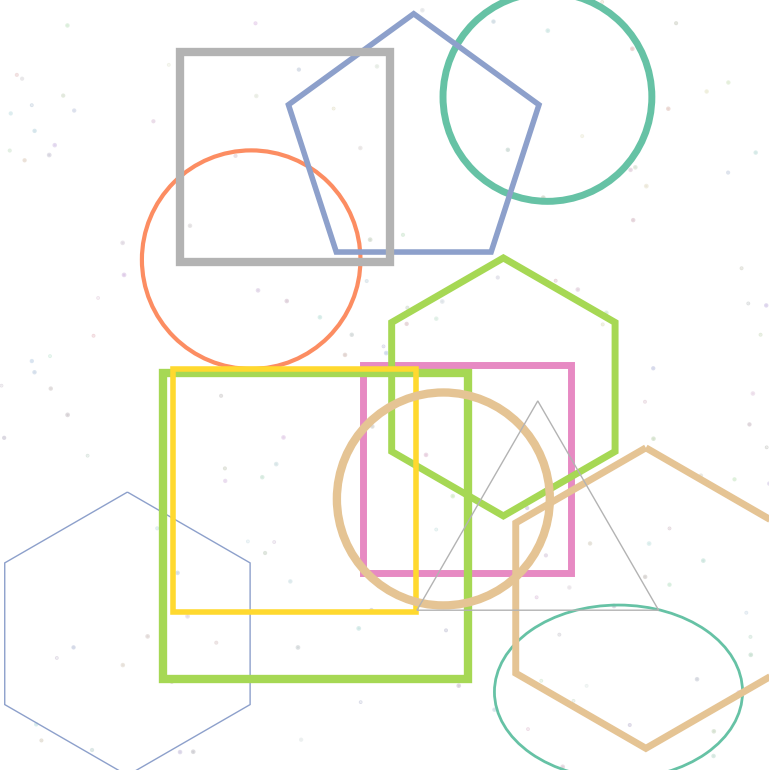[{"shape": "oval", "thickness": 1, "radius": 0.81, "center": [0.803, 0.101]}, {"shape": "circle", "thickness": 2.5, "radius": 0.68, "center": [0.711, 0.874]}, {"shape": "circle", "thickness": 1.5, "radius": 0.71, "center": [0.326, 0.663]}, {"shape": "pentagon", "thickness": 2, "radius": 0.86, "center": [0.537, 0.811]}, {"shape": "hexagon", "thickness": 0.5, "radius": 0.92, "center": [0.165, 0.177]}, {"shape": "square", "thickness": 2.5, "radius": 0.67, "center": [0.607, 0.391]}, {"shape": "hexagon", "thickness": 2.5, "radius": 0.84, "center": [0.654, 0.497]}, {"shape": "square", "thickness": 3, "radius": 0.99, "center": [0.41, 0.317]}, {"shape": "square", "thickness": 2, "radius": 0.79, "center": [0.382, 0.363]}, {"shape": "circle", "thickness": 3, "radius": 0.69, "center": [0.576, 0.352]}, {"shape": "hexagon", "thickness": 2.5, "radius": 0.98, "center": [0.839, 0.223]}, {"shape": "square", "thickness": 3, "radius": 0.68, "center": [0.37, 0.796]}, {"shape": "triangle", "thickness": 0.5, "radius": 0.91, "center": [0.698, 0.298]}]